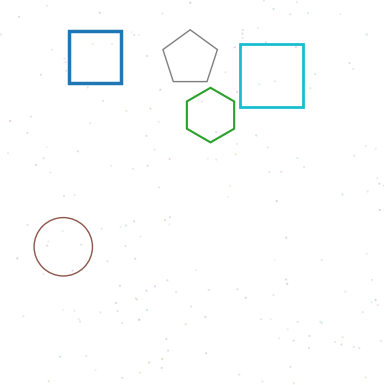[{"shape": "square", "thickness": 2.5, "radius": 0.34, "center": [0.247, 0.853]}, {"shape": "hexagon", "thickness": 1.5, "radius": 0.35, "center": [0.547, 0.701]}, {"shape": "circle", "thickness": 1, "radius": 0.38, "center": [0.164, 0.359]}, {"shape": "pentagon", "thickness": 1, "radius": 0.37, "center": [0.494, 0.848]}, {"shape": "square", "thickness": 2, "radius": 0.4, "center": [0.705, 0.804]}]